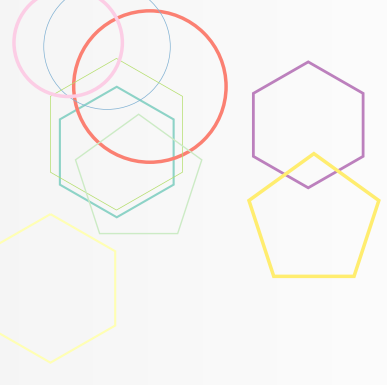[{"shape": "hexagon", "thickness": 1.5, "radius": 0.85, "center": [0.301, 0.605]}, {"shape": "hexagon", "thickness": 1.5, "radius": 0.96, "center": [0.13, 0.251]}, {"shape": "circle", "thickness": 2.5, "radius": 0.98, "center": [0.387, 0.775]}, {"shape": "circle", "thickness": 0.5, "radius": 0.82, "center": [0.276, 0.879]}, {"shape": "hexagon", "thickness": 0.5, "radius": 0.98, "center": [0.301, 0.651]}, {"shape": "circle", "thickness": 2.5, "radius": 0.7, "center": [0.176, 0.889]}, {"shape": "hexagon", "thickness": 2, "radius": 0.82, "center": [0.795, 0.676]}, {"shape": "pentagon", "thickness": 1, "radius": 0.86, "center": [0.358, 0.532]}, {"shape": "pentagon", "thickness": 2.5, "radius": 0.88, "center": [0.81, 0.425]}]